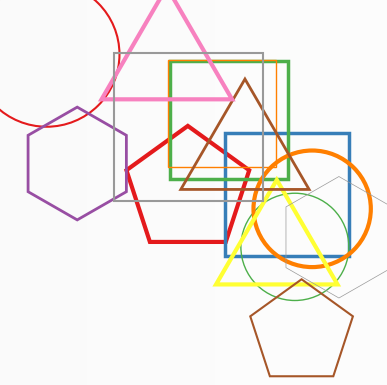[{"shape": "circle", "thickness": 1.5, "radius": 0.94, "center": [0.12, 0.859]}, {"shape": "pentagon", "thickness": 3, "radius": 0.83, "center": [0.485, 0.506]}, {"shape": "square", "thickness": 2.5, "radius": 0.8, "center": [0.74, 0.494]}, {"shape": "circle", "thickness": 1, "radius": 0.7, "center": [0.761, 0.359]}, {"shape": "square", "thickness": 2.5, "radius": 0.76, "center": [0.591, 0.689]}, {"shape": "hexagon", "thickness": 2, "radius": 0.73, "center": [0.199, 0.575]}, {"shape": "circle", "thickness": 3, "radius": 0.76, "center": [0.806, 0.458]}, {"shape": "square", "thickness": 1, "radius": 0.7, "center": [0.573, 0.705]}, {"shape": "triangle", "thickness": 3, "radius": 0.91, "center": [0.714, 0.352]}, {"shape": "pentagon", "thickness": 1.5, "radius": 0.7, "center": [0.778, 0.135]}, {"shape": "triangle", "thickness": 2, "radius": 0.96, "center": [0.632, 0.604]}, {"shape": "triangle", "thickness": 3, "radius": 0.97, "center": [0.43, 0.839]}, {"shape": "hexagon", "thickness": 0.5, "radius": 0.79, "center": [0.875, 0.384]}, {"shape": "square", "thickness": 1.5, "radius": 0.96, "center": [0.486, 0.671]}]